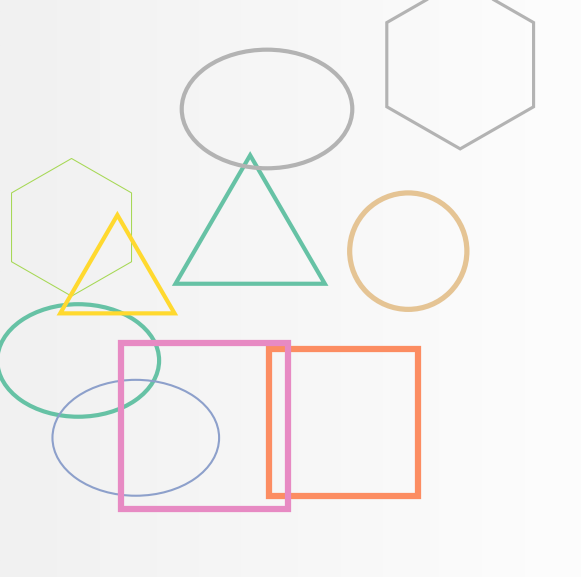[{"shape": "triangle", "thickness": 2, "radius": 0.74, "center": [0.43, 0.582]}, {"shape": "oval", "thickness": 2, "radius": 0.7, "center": [0.135, 0.375]}, {"shape": "square", "thickness": 3, "radius": 0.64, "center": [0.591, 0.267]}, {"shape": "oval", "thickness": 1, "radius": 0.72, "center": [0.234, 0.241]}, {"shape": "square", "thickness": 3, "radius": 0.72, "center": [0.352, 0.262]}, {"shape": "hexagon", "thickness": 0.5, "radius": 0.6, "center": [0.123, 0.605]}, {"shape": "triangle", "thickness": 2, "radius": 0.57, "center": [0.202, 0.513]}, {"shape": "circle", "thickness": 2.5, "radius": 0.5, "center": [0.702, 0.564]}, {"shape": "oval", "thickness": 2, "radius": 0.73, "center": [0.459, 0.81]}, {"shape": "hexagon", "thickness": 1.5, "radius": 0.73, "center": [0.792, 0.887]}]